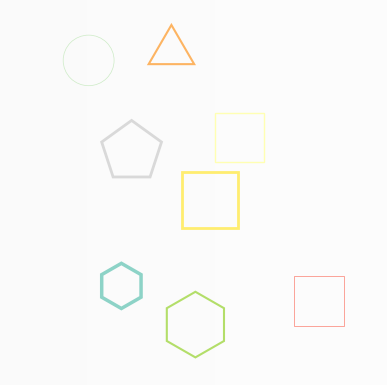[{"shape": "hexagon", "thickness": 2.5, "radius": 0.29, "center": [0.313, 0.257]}, {"shape": "square", "thickness": 1, "radius": 0.32, "center": [0.618, 0.643]}, {"shape": "square", "thickness": 0.5, "radius": 0.32, "center": [0.824, 0.219]}, {"shape": "triangle", "thickness": 1.5, "radius": 0.34, "center": [0.442, 0.867]}, {"shape": "hexagon", "thickness": 1.5, "radius": 0.43, "center": [0.504, 0.157]}, {"shape": "pentagon", "thickness": 2, "radius": 0.41, "center": [0.34, 0.606]}, {"shape": "circle", "thickness": 0.5, "radius": 0.33, "center": [0.229, 0.843]}, {"shape": "square", "thickness": 2, "radius": 0.36, "center": [0.542, 0.48]}]